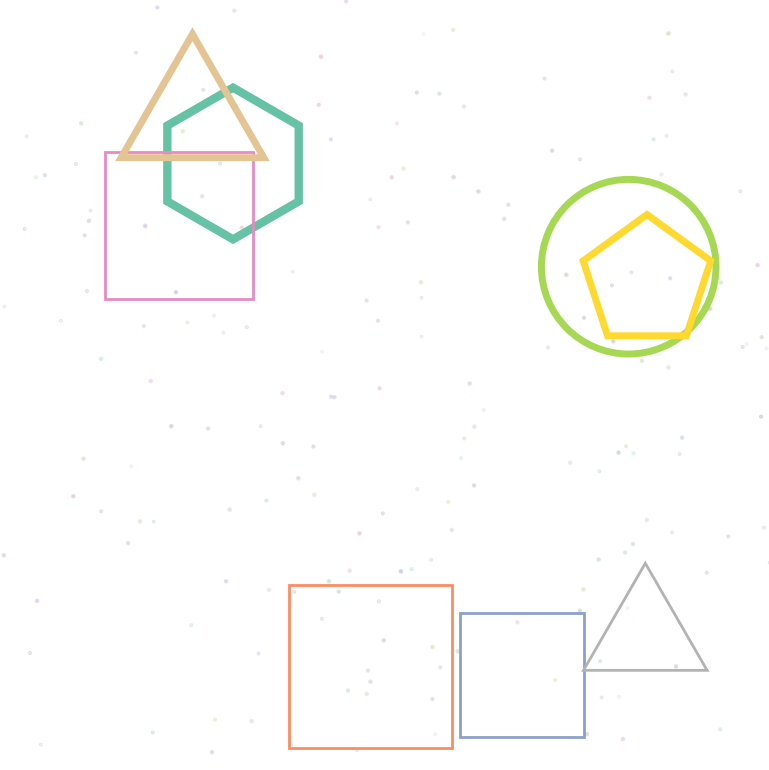[{"shape": "hexagon", "thickness": 3, "radius": 0.49, "center": [0.303, 0.788]}, {"shape": "square", "thickness": 1, "radius": 0.53, "center": [0.481, 0.134]}, {"shape": "square", "thickness": 1, "radius": 0.4, "center": [0.678, 0.123]}, {"shape": "square", "thickness": 1, "radius": 0.48, "center": [0.232, 0.707]}, {"shape": "circle", "thickness": 2.5, "radius": 0.57, "center": [0.816, 0.654]}, {"shape": "pentagon", "thickness": 2.5, "radius": 0.44, "center": [0.84, 0.634]}, {"shape": "triangle", "thickness": 2.5, "radius": 0.53, "center": [0.25, 0.849]}, {"shape": "triangle", "thickness": 1, "radius": 0.46, "center": [0.838, 0.176]}]